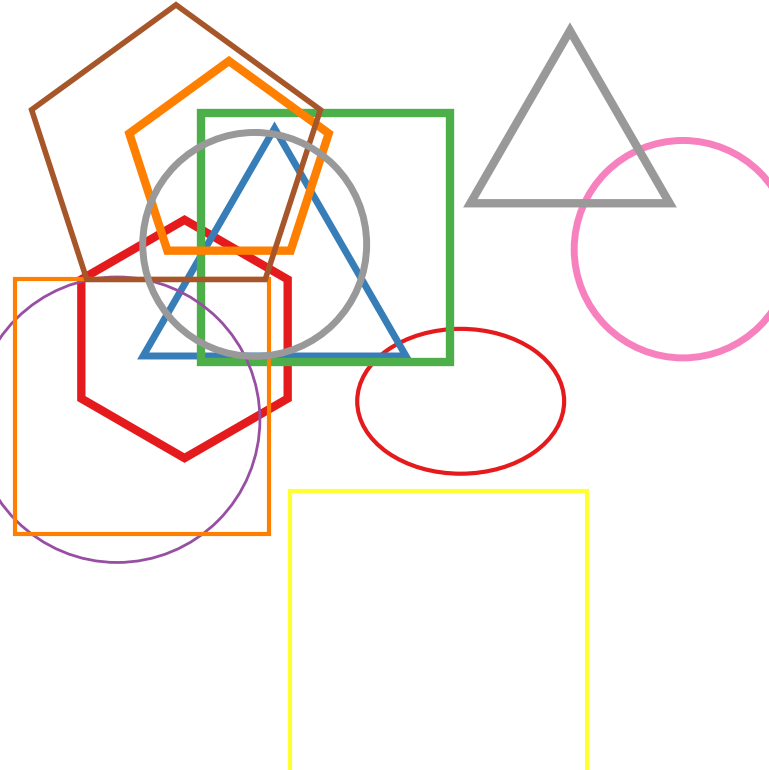[{"shape": "oval", "thickness": 1.5, "radius": 0.67, "center": [0.598, 0.479]}, {"shape": "hexagon", "thickness": 3, "radius": 0.77, "center": [0.24, 0.56]}, {"shape": "triangle", "thickness": 2.5, "radius": 0.99, "center": [0.357, 0.636]}, {"shape": "square", "thickness": 3, "radius": 0.81, "center": [0.422, 0.692]}, {"shape": "circle", "thickness": 1, "radius": 0.93, "center": [0.152, 0.455]}, {"shape": "pentagon", "thickness": 3, "radius": 0.68, "center": [0.297, 0.785]}, {"shape": "square", "thickness": 1.5, "radius": 0.83, "center": [0.185, 0.472]}, {"shape": "square", "thickness": 1.5, "radius": 0.97, "center": [0.569, 0.17]}, {"shape": "pentagon", "thickness": 2, "radius": 0.99, "center": [0.229, 0.797]}, {"shape": "circle", "thickness": 2.5, "radius": 0.71, "center": [0.887, 0.676]}, {"shape": "circle", "thickness": 2.5, "radius": 0.73, "center": [0.331, 0.683]}, {"shape": "triangle", "thickness": 3, "radius": 0.75, "center": [0.74, 0.811]}]